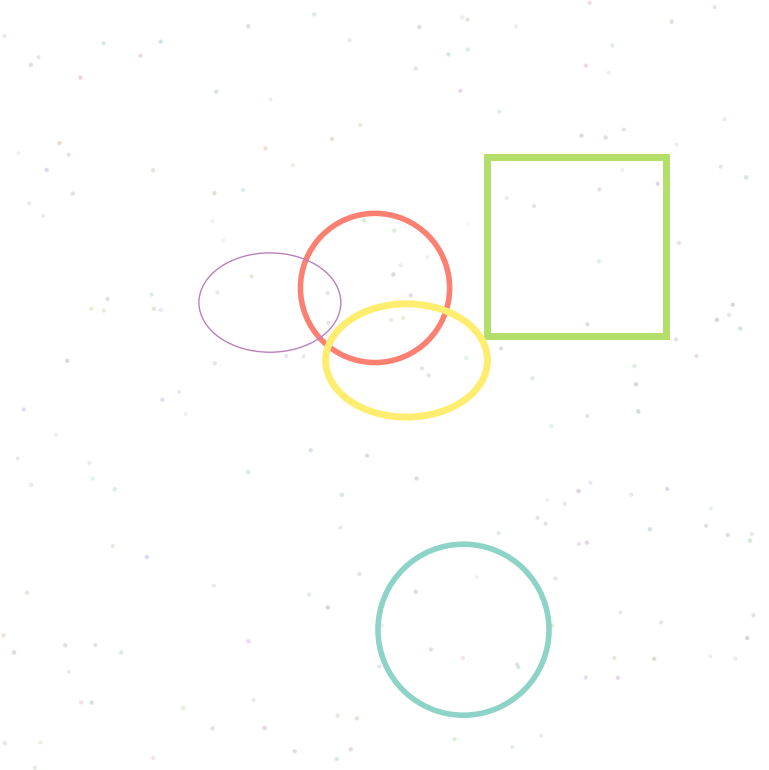[{"shape": "circle", "thickness": 2, "radius": 0.56, "center": [0.602, 0.182]}, {"shape": "circle", "thickness": 2, "radius": 0.48, "center": [0.487, 0.626]}, {"shape": "square", "thickness": 2.5, "radius": 0.58, "center": [0.749, 0.68]}, {"shape": "oval", "thickness": 0.5, "radius": 0.46, "center": [0.351, 0.607]}, {"shape": "oval", "thickness": 2.5, "radius": 0.53, "center": [0.528, 0.532]}]